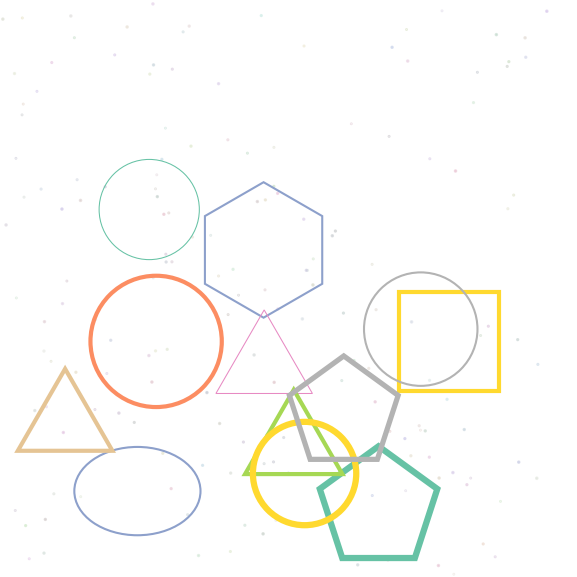[{"shape": "pentagon", "thickness": 3, "radius": 0.53, "center": [0.655, 0.119]}, {"shape": "circle", "thickness": 0.5, "radius": 0.43, "center": [0.258, 0.636]}, {"shape": "circle", "thickness": 2, "radius": 0.57, "center": [0.27, 0.408]}, {"shape": "hexagon", "thickness": 1, "radius": 0.59, "center": [0.456, 0.566]}, {"shape": "oval", "thickness": 1, "radius": 0.55, "center": [0.238, 0.149]}, {"shape": "triangle", "thickness": 0.5, "radius": 0.48, "center": [0.457, 0.366]}, {"shape": "triangle", "thickness": 2, "radius": 0.49, "center": [0.509, 0.227]}, {"shape": "circle", "thickness": 3, "radius": 0.45, "center": [0.527, 0.179]}, {"shape": "square", "thickness": 2, "radius": 0.43, "center": [0.777, 0.408]}, {"shape": "triangle", "thickness": 2, "radius": 0.47, "center": [0.113, 0.266]}, {"shape": "pentagon", "thickness": 2.5, "radius": 0.49, "center": [0.595, 0.284]}, {"shape": "circle", "thickness": 1, "radius": 0.49, "center": [0.729, 0.429]}]